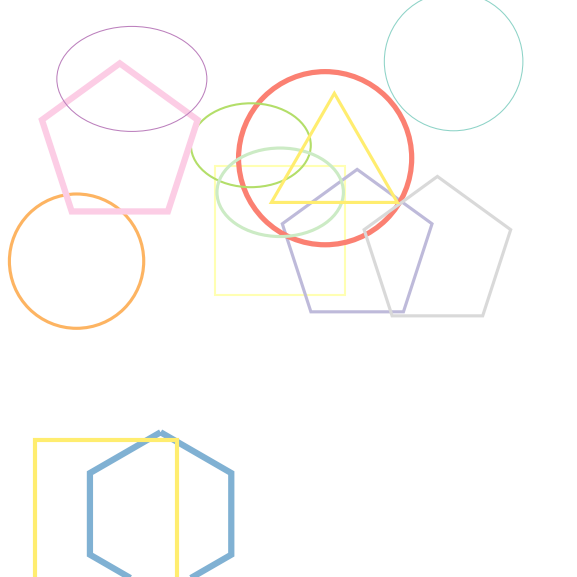[{"shape": "circle", "thickness": 0.5, "radius": 0.6, "center": [0.785, 0.893]}, {"shape": "square", "thickness": 1, "radius": 0.56, "center": [0.485, 0.6]}, {"shape": "pentagon", "thickness": 1.5, "radius": 0.68, "center": [0.618, 0.569]}, {"shape": "circle", "thickness": 2.5, "radius": 0.75, "center": [0.563, 0.725]}, {"shape": "hexagon", "thickness": 3, "radius": 0.71, "center": [0.278, 0.109]}, {"shape": "circle", "thickness": 1.5, "radius": 0.58, "center": [0.133, 0.547]}, {"shape": "oval", "thickness": 1, "radius": 0.52, "center": [0.434, 0.748]}, {"shape": "pentagon", "thickness": 3, "radius": 0.71, "center": [0.207, 0.748]}, {"shape": "pentagon", "thickness": 1.5, "radius": 0.67, "center": [0.757, 0.56]}, {"shape": "oval", "thickness": 0.5, "radius": 0.65, "center": [0.228, 0.862]}, {"shape": "oval", "thickness": 1.5, "radius": 0.55, "center": [0.485, 0.666]}, {"shape": "square", "thickness": 2, "radius": 0.61, "center": [0.183, 0.114]}, {"shape": "triangle", "thickness": 1.5, "radius": 0.63, "center": [0.579, 0.712]}]